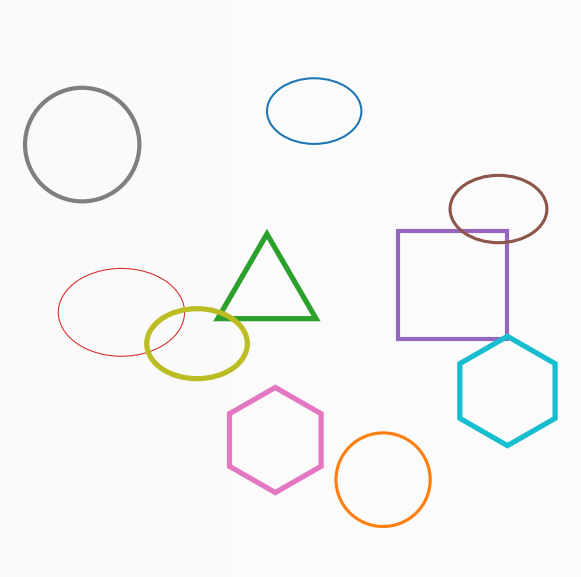[{"shape": "oval", "thickness": 1, "radius": 0.41, "center": [0.541, 0.807]}, {"shape": "circle", "thickness": 1.5, "radius": 0.41, "center": [0.659, 0.168]}, {"shape": "triangle", "thickness": 2.5, "radius": 0.49, "center": [0.459, 0.496]}, {"shape": "oval", "thickness": 0.5, "radius": 0.54, "center": [0.209, 0.458]}, {"shape": "square", "thickness": 2, "radius": 0.47, "center": [0.779, 0.506]}, {"shape": "oval", "thickness": 1.5, "radius": 0.42, "center": [0.858, 0.637]}, {"shape": "hexagon", "thickness": 2.5, "radius": 0.46, "center": [0.474, 0.237]}, {"shape": "circle", "thickness": 2, "radius": 0.49, "center": [0.141, 0.749]}, {"shape": "oval", "thickness": 2.5, "radius": 0.43, "center": [0.339, 0.404]}, {"shape": "hexagon", "thickness": 2.5, "radius": 0.47, "center": [0.873, 0.322]}]